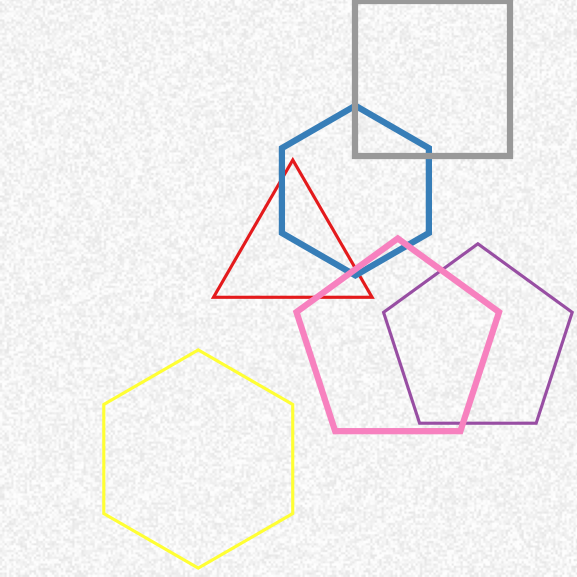[{"shape": "triangle", "thickness": 1.5, "radius": 0.79, "center": [0.507, 0.564]}, {"shape": "hexagon", "thickness": 3, "radius": 0.73, "center": [0.615, 0.669]}, {"shape": "pentagon", "thickness": 1.5, "radius": 0.86, "center": [0.827, 0.405]}, {"shape": "hexagon", "thickness": 1.5, "radius": 0.94, "center": [0.343, 0.204]}, {"shape": "pentagon", "thickness": 3, "radius": 0.92, "center": [0.689, 0.402]}, {"shape": "square", "thickness": 3, "radius": 0.67, "center": [0.749, 0.863]}]